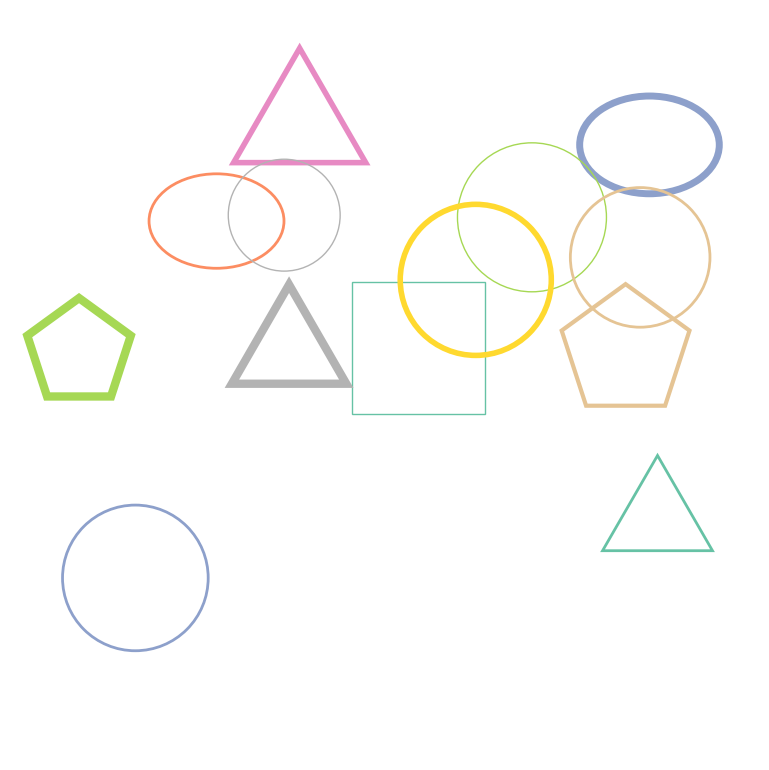[{"shape": "triangle", "thickness": 1, "radius": 0.41, "center": [0.854, 0.326]}, {"shape": "square", "thickness": 0.5, "radius": 0.43, "center": [0.543, 0.548]}, {"shape": "oval", "thickness": 1, "radius": 0.44, "center": [0.281, 0.713]}, {"shape": "oval", "thickness": 2.5, "radius": 0.45, "center": [0.843, 0.812]}, {"shape": "circle", "thickness": 1, "radius": 0.47, "center": [0.176, 0.249]}, {"shape": "triangle", "thickness": 2, "radius": 0.5, "center": [0.389, 0.838]}, {"shape": "circle", "thickness": 0.5, "radius": 0.48, "center": [0.691, 0.718]}, {"shape": "pentagon", "thickness": 3, "radius": 0.35, "center": [0.103, 0.542]}, {"shape": "circle", "thickness": 2, "radius": 0.49, "center": [0.618, 0.637]}, {"shape": "pentagon", "thickness": 1.5, "radius": 0.44, "center": [0.812, 0.544]}, {"shape": "circle", "thickness": 1, "radius": 0.45, "center": [0.831, 0.666]}, {"shape": "circle", "thickness": 0.5, "radius": 0.36, "center": [0.369, 0.721]}, {"shape": "triangle", "thickness": 3, "radius": 0.43, "center": [0.375, 0.545]}]